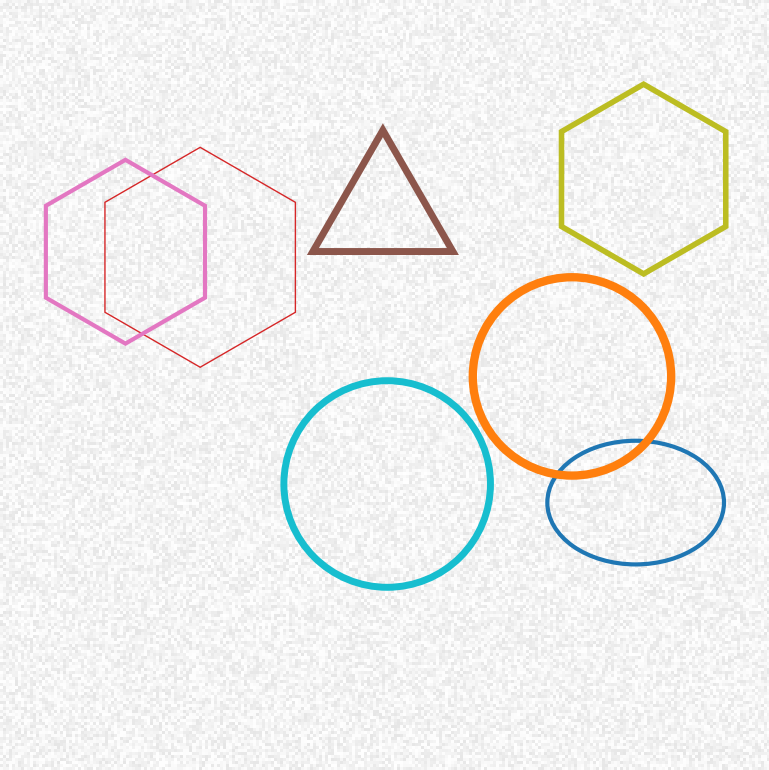[{"shape": "oval", "thickness": 1.5, "radius": 0.57, "center": [0.826, 0.347]}, {"shape": "circle", "thickness": 3, "radius": 0.64, "center": [0.743, 0.511]}, {"shape": "hexagon", "thickness": 0.5, "radius": 0.71, "center": [0.26, 0.666]}, {"shape": "triangle", "thickness": 2.5, "radius": 0.52, "center": [0.497, 0.726]}, {"shape": "hexagon", "thickness": 1.5, "radius": 0.6, "center": [0.163, 0.673]}, {"shape": "hexagon", "thickness": 2, "radius": 0.62, "center": [0.836, 0.767]}, {"shape": "circle", "thickness": 2.5, "radius": 0.67, "center": [0.503, 0.371]}]